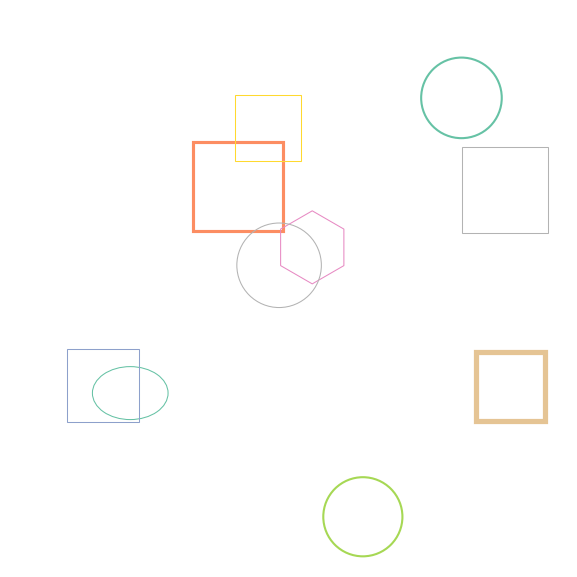[{"shape": "oval", "thickness": 0.5, "radius": 0.33, "center": [0.226, 0.318]}, {"shape": "circle", "thickness": 1, "radius": 0.35, "center": [0.799, 0.83]}, {"shape": "square", "thickness": 1.5, "radius": 0.39, "center": [0.412, 0.676]}, {"shape": "square", "thickness": 0.5, "radius": 0.31, "center": [0.178, 0.331]}, {"shape": "hexagon", "thickness": 0.5, "radius": 0.32, "center": [0.541, 0.571]}, {"shape": "circle", "thickness": 1, "radius": 0.34, "center": [0.628, 0.104]}, {"shape": "square", "thickness": 0.5, "radius": 0.29, "center": [0.463, 0.777]}, {"shape": "square", "thickness": 2.5, "radius": 0.3, "center": [0.884, 0.33]}, {"shape": "square", "thickness": 0.5, "radius": 0.37, "center": [0.874, 0.671]}, {"shape": "circle", "thickness": 0.5, "radius": 0.37, "center": [0.483, 0.54]}]